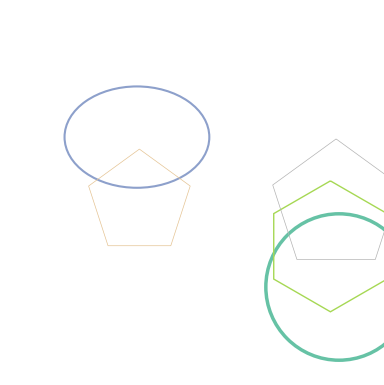[{"shape": "circle", "thickness": 2.5, "radius": 0.95, "center": [0.881, 0.255]}, {"shape": "oval", "thickness": 1.5, "radius": 0.94, "center": [0.356, 0.644]}, {"shape": "hexagon", "thickness": 1, "radius": 0.85, "center": [0.858, 0.36]}, {"shape": "pentagon", "thickness": 0.5, "radius": 0.69, "center": [0.362, 0.474]}, {"shape": "pentagon", "thickness": 0.5, "radius": 0.87, "center": [0.873, 0.466]}]